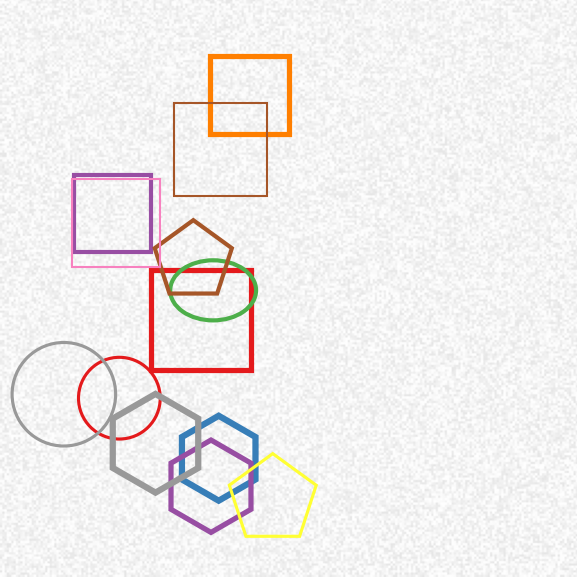[{"shape": "square", "thickness": 2.5, "radius": 0.43, "center": [0.348, 0.445]}, {"shape": "circle", "thickness": 1.5, "radius": 0.35, "center": [0.207, 0.31]}, {"shape": "hexagon", "thickness": 3, "radius": 0.37, "center": [0.379, 0.206]}, {"shape": "oval", "thickness": 2, "radius": 0.37, "center": [0.369, 0.496]}, {"shape": "square", "thickness": 2, "radius": 0.34, "center": [0.195, 0.63]}, {"shape": "hexagon", "thickness": 2.5, "radius": 0.4, "center": [0.365, 0.157]}, {"shape": "square", "thickness": 2.5, "radius": 0.34, "center": [0.433, 0.835]}, {"shape": "pentagon", "thickness": 1.5, "radius": 0.4, "center": [0.472, 0.135]}, {"shape": "pentagon", "thickness": 2, "radius": 0.35, "center": [0.335, 0.548]}, {"shape": "square", "thickness": 1, "radius": 0.4, "center": [0.381, 0.74]}, {"shape": "square", "thickness": 1, "radius": 0.38, "center": [0.201, 0.613]}, {"shape": "circle", "thickness": 1.5, "radius": 0.45, "center": [0.111, 0.316]}, {"shape": "hexagon", "thickness": 3, "radius": 0.43, "center": [0.269, 0.232]}]